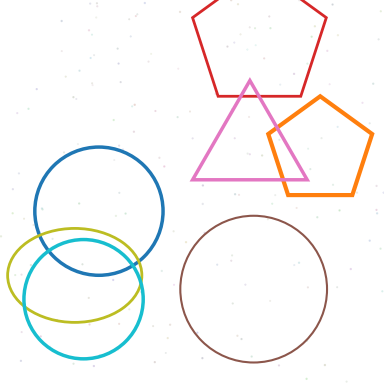[{"shape": "circle", "thickness": 2.5, "radius": 0.83, "center": [0.257, 0.452]}, {"shape": "pentagon", "thickness": 3, "radius": 0.71, "center": [0.832, 0.608]}, {"shape": "pentagon", "thickness": 2, "radius": 0.91, "center": [0.674, 0.898]}, {"shape": "circle", "thickness": 1.5, "radius": 0.95, "center": [0.659, 0.249]}, {"shape": "triangle", "thickness": 2.5, "radius": 0.86, "center": [0.649, 0.619]}, {"shape": "oval", "thickness": 2, "radius": 0.87, "center": [0.194, 0.285]}, {"shape": "circle", "thickness": 2.5, "radius": 0.77, "center": [0.217, 0.223]}]